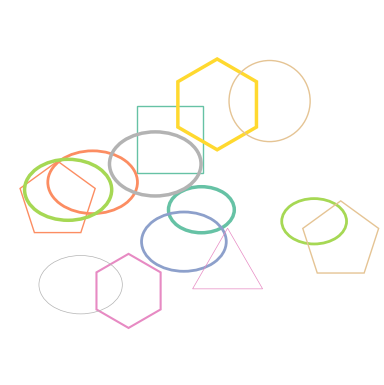[{"shape": "square", "thickness": 1, "radius": 0.43, "center": [0.442, 0.638]}, {"shape": "oval", "thickness": 2.5, "radius": 0.43, "center": [0.523, 0.455]}, {"shape": "pentagon", "thickness": 1, "radius": 0.51, "center": [0.15, 0.479]}, {"shape": "oval", "thickness": 2, "radius": 0.58, "center": [0.241, 0.527]}, {"shape": "oval", "thickness": 2, "radius": 0.55, "center": [0.478, 0.372]}, {"shape": "hexagon", "thickness": 1.5, "radius": 0.48, "center": [0.334, 0.244]}, {"shape": "triangle", "thickness": 0.5, "radius": 0.52, "center": [0.591, 0.302]}, {"shape": "oval", "thickness": 2.5, "radius": 0.57, "center": [0.177, 0.507]}, {"shape": "oval", "thickness": 2, "radius": 0.42, "center": [0.816, 0.425]}, {"shape": "hexagon", "thickness": 2.5, "radius": 0.59, "center": [0.564, 0.729]}, {"shape": "pentagon", "thickness": 1, "radius": 0.52, "center": [0.885, 0.375]}, {"shape": "circle", "thickness": 1, "radius": 0.53, "center": [0.7, 0.738]}, {"shape": "oval", "thickness": 0.5, "radius": 0.54, "center": [0.209, 0.261]}, {"shape": "oval", "thickness": 2.5, "radius": 0.59, "center": [0.403, 0.574]}]